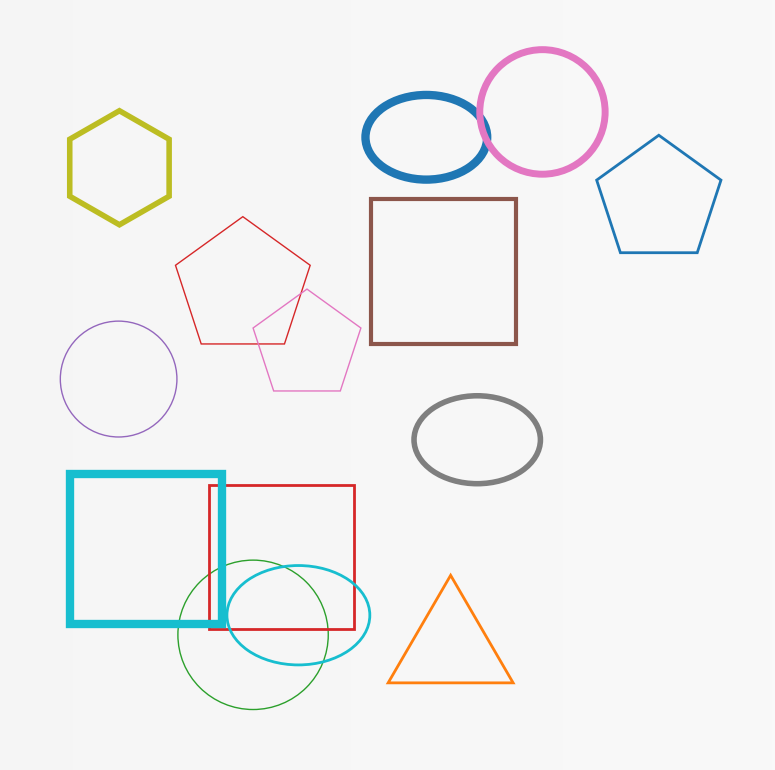[{"shape": "oval", "thickness": 3, "radius": 0.39, "center": [0.55, 0.822]}, {"shape": "pentagon", "thickness": 1, "radius": 0.42, "center": [0.85, 0.74]}, {"shape": "triangle", "thickness": 1, "radius": 0.47, "center": [0.581, 0.16]}, {"shape": "circle", "thickness": 0.5, "radius": 0.49, "center": [0.327, 0.176]}, {"shape": "square", "thickness": 1, "radius": 0.47, "center": [0.363, 0.277]}, {"shape": "pentagon", "thickness": 0.5, "radius": 0.46, "center": [0.313, 0.627]}, {"shape": "circle", "thickness": 0.5, "radius": 0.38, "center": [0.153, 0.508]}, {"shape": "square", "thickness": 1.5, "radius": 0.47, "center": [0.572, 0.647]}, {"shape": "circle", "thickness": 2.5, "radius": 0.4, "center": [0.7, 0.855]}, {"shape": "pentagon", "thickness": 0.5, "radius": 0.37, "center": [0.396, 0.551]}, {"shape": "oval", "thickness": 2, "radius": 0.41, "center": [0.616, 0.429]}, {"shape": "hexagon", "thickness": 2, "radius": 0.37, "center": [0.154, 0.782]}, {"shape": "square", "thickness": 3, "radius": 0.49, "center": [0.188, 0.288]}, {"shape": "oval", "thickness": 1, "radius": 0.46, "center": [0.385, 0.201]}]